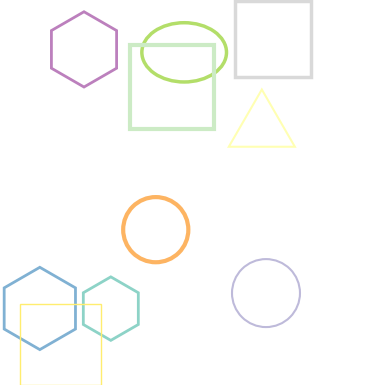[{"shape": "hexagon", "thickness": 2, "radius": 0.41, "center": [0.288, 0.198]}, {"shape": "triangle", "thickness": 1.5, "radius": 0.5, "center": [0.68, 0.668]}, {"shape": "circle", "thickness": 1.5, "radius": 0.44, "center": [0.691, 0.239]}, {"shape": "hexagon", "thickness": 2, "radius": 0.53, "center": [0.103, 0.199]}, {"shape": "circle", "thickness": 3, "radius": 0.42, "center": [0.405, 0.403]}, {"shape": "oval", "thickness": 2.5, "radius": 0.55, "center": [0.478, 0.864]}, {"shape": "square", "thickness": 2.5, "radius": 0.49, "center": [0.708, 0.899]}, {"shape": "hexagon", "thickness": 2, "radius": 0.49, "center": [0.218, 0.872]}, {"shape": "square", "thickness": 3, "radius": 0.55, "center": [0.447, 0.774]}, {"shape": "square", "thickness": 1, "radius": 0.53, "center": [0.157, 0.105]}]